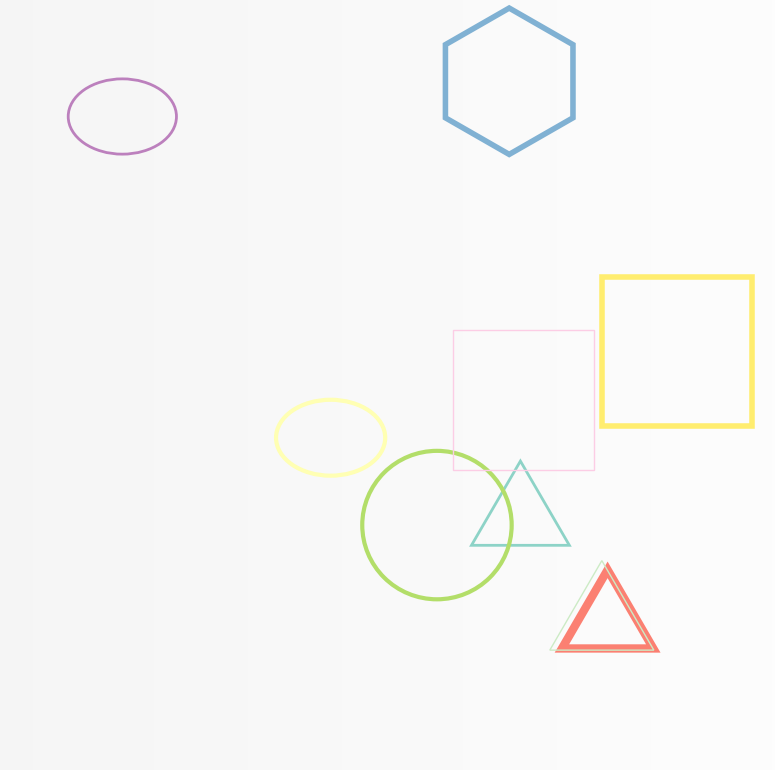[{"shape": "triangle", "thickness": 1, "radius": 0.36, "center": [0.672, 0.328]}, {"shape": "oval", "thickness": 1.5, "radius": 0.35, "center": [0.427, 0.432]}, {"shape": "triangle", "thickness": 3, "radius": 0.34, "center": [0.784, 0.192]}, {"shape": "hexagon", "thickness": 2, "radius": 0.48, "center": [0.657, 0.895]}, {"shape": "circle", "thickness": 1.5, "radius": 0.48, "center": [0.564, 0.318]}, {"shape": "square", "thickness": 0.5, "radius": 0.46, "center": [0.675, 0.481]}, {"shape": "oval", "thickness": 1, "radius": 0.35, "center": [0.158, 0.849]}, {"shape": "triangle", "thickness": 0.5, "radius": 0.39, "center": [0.777, 0.194]}, {"shape": "square", "thickness": 2, "radius": 0.48, "center": [0.874, 0.544]}]